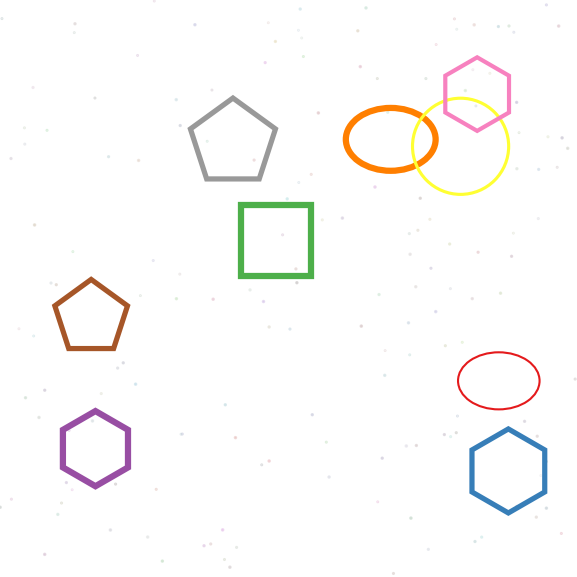[{"shape": "oval", "thickness": 1, "radius": 0.35, "center": [0.864, 0.34]}, {"shape": "hexagon", "thickness": 2.5, "radius": 0.36, "center": [0.88, 0.184]}, {"shape": "square", "thickness": 3, "radius": 0.31, "center": [0.478, 0.583]}, {"shape": "hexagon", "thickness": 3, "radius": 0.33, "center": [0.165, 0.222]}, {"shape": "oval", "thickness": 3, "radius": 0.39, "center": [0.677, 0.758]}, {"shape": "circle", "thickness": 1.5, "radius": 0.42, "center": [0.798, 0.746]}, {"shape": "pentagon", "thickness": 2.5, "radius": 0.33, "center": [0.158, 0.449]}, {"shape": "hexagon", "thickness": 2, "radius": 0.32, "center": [0.826, 0.836]}, {"shape": "pentagon", "thickness": 2.5, "radius": 0.39, "center": [0.403, 0.752]}]